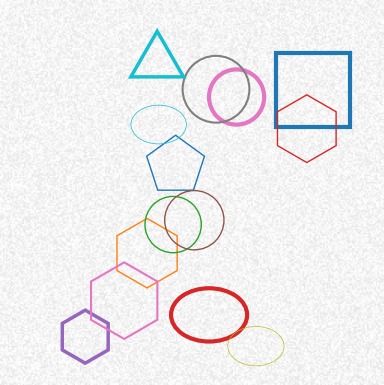[{"shape": "square", "thickness": 3, "radius": 0.48, "center": [0.813, 0.767]}, {"shape": "pentagon", "thickness": 1, "radius": 0.39, "center": [0.456, 0.57]}, {"shape": "hexagon", "thickness": 1, "radius": 0.45, "center": [0.382, 0.342]}, {"shape": "circle", "thickness": 1, "radius": 0.37, "center": [0.45, 0.417]}, {"shape": "oval", "thickness": 3, "radius": 0.49, "center": [0.543, 0.182]}, {"shape": "hexagon", "thickness": 1, "radius": 0.44, "center": [0.797, 0.666]}, {"shape": "hexagon", "thickness": 2.5, "radius": 0.34, "center": [0.221, 0.126]}, {"shape": "circle", "thickness": 1, "radius": 0.38, "center": [0.505, 0.428]}, {"shape": "hexagon", "thickness": 1.5, "radius": 0.5, "center": [0.323, 0.219]}, {"shape": "circle", "thickness": 3, "radius": 0.36, "center": [0.615, 0.748]}, {"shape": "circle", "thickness": 1.5, "radius": 0.43, "center": [0.561, 0.768]}, {"shape": "oval", "thickness": 0.5, "radius": 0.37, "center": [0.665, 0.101]}, {"shape": "oval", "thickness": 0.5, "radius": 0.36, "center": [0.412, 0.677]}, {"shape": "triangle", "thickness": 2.5, "radius": 0.39, "center": [0.408, 0.84]}]